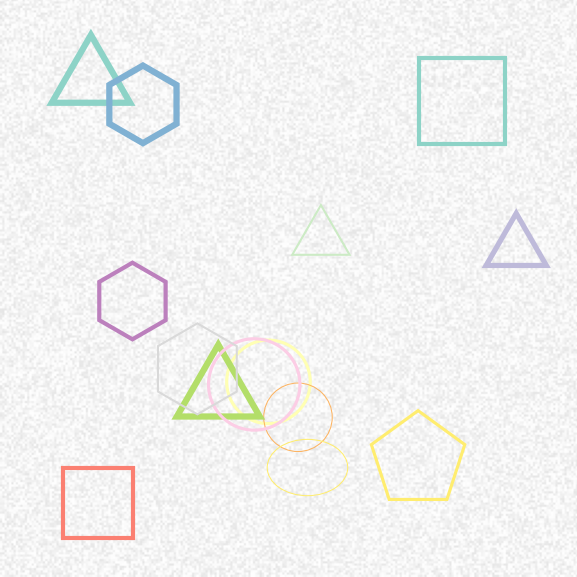[{"shape": "square", "thickness": 2, "radius": 0.37, "center": [0.8, 0.825]}, {"shape": "triangle", "thickness": 3, "radius": 0.39, "center": [0.157, 0.86]}, {"shape": "circle", "thickness": 1.5, "radius": 0.36, "center": [0.465, 0.338]}, {"shape": "triangle", "thickness": 2.5, "radius": 0.3, "center": [0.894, 0.57]}, {"shape": "square", "thickness": 2, "radius": 0.3, "center": [0.17, 0.128]}, {"shape": "hexagon", "thickness": 3, "radius": 0.34, "center": [0.248, 0.818]}, {"shape": "circle", "thickness": 0.5, "radius": 0.3, "center": [0.516, 0.277]}, {"shape": "triangle", "thickness": 3, "radius": 0.41, "center": [0.378, 0.319]}, {"shape": "circle", "thickness": 1.5, "radius": 0.4, "center": [0.44, 0.333]}, {"shape": "hexagon", "thickness": 1, "radius": 0.39, "center": [0.342, 0.36]}, {"shape": "hexagon", "thickness": 2, "radius": 0.33, "center": [0.229, 0.478]}, {"shape": "triangle", "thickness": 1, "radius": 0.29, "center": [0.556, 0.587]}, {"shape": "pentagon", "thickness": 1.5, "radius": 0.43, "center": [0.724, 0.203]}, {"shape": "oval", "thickness": 0.5, "radius": 0.35, "center": [0.532, 0.19]}]